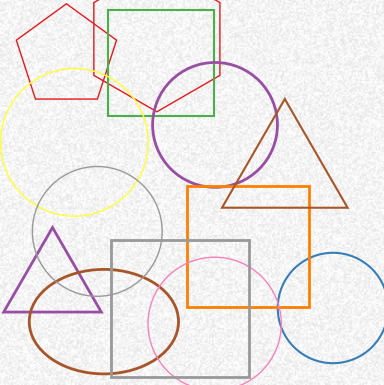[{"shape": "pentagon", "thickness": 1, "radius": 0.68, "center": [0.173, 0.853]}, {"shape": "hexagon", "thickness": 1, "radius": 0.95, "center": [0.408, 0.899]}, {"shape": "circle", "thickness": 1.5, "radius": 0.72, "center": [0.865, 0.2]}, {"shape": "square", "thickness": 1.5, "radius": 0.69, "center": [0.418, 0.837]}, {"shape": "circle", "thickness": 2, "radius": 0.81, "center": [0.559, 0.676]}, {"shape": "triangle", "thickness": 2, "radius": 0.73, "center": [0.136, 0.263]}, {"shape": "square", "thickness": 2, "radius": 0.79, "center": [0.645, 0.359]}, {"shape": "circle", "thickness": 1, "radius": 0.96, "center": [0.193, 0.63]}, {"shape": "oval", "thickness": 2, "radius": 0.97, "center": [0.27, 0.165]}, {"shape": "triangle", "thickness": 1.5, "radius": 0.94, "center": [0.74, 0.555]}, {"shape": "circle", "thickness": 1, "radius": 0.87, "center": [0.558, 0.159]}, {"shape": "circle", "thickness": 1, "radius": 0.84, "center": [0.253, 0.399]}, {"shape": "square", "thickness": 2, "radius": 0.9, "center": [0.468, 0.199]}]